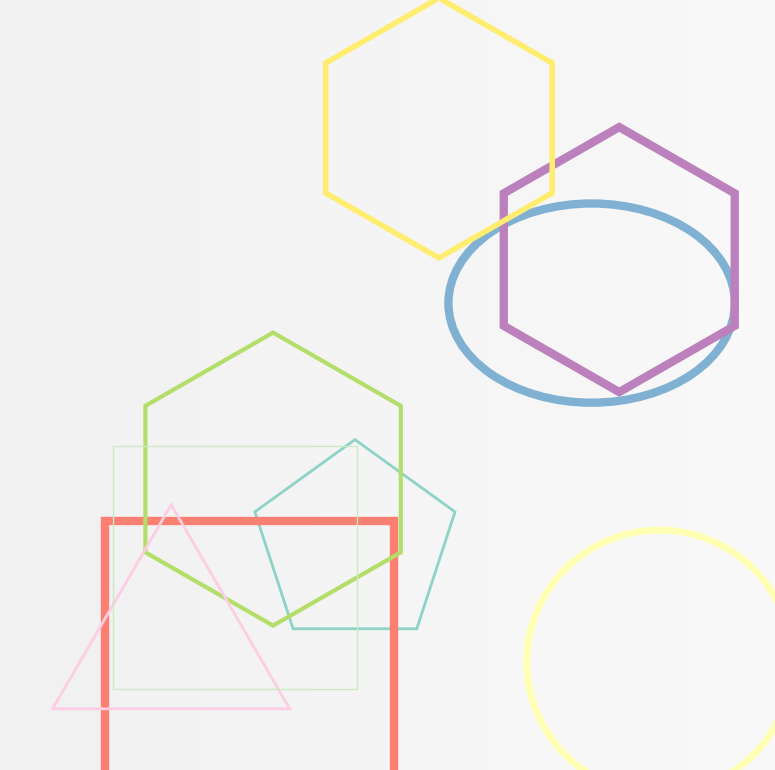[{"shape": "pentagon", "thickness": 1, "radius": 0.68, "center": [0.458, 0.293]}, {"shape": "circle", "thickness": 2.5, "radius": 0.86, "center": [0.851, 0.14]}, {"shape": "square", "thickness": 3, "radius": 0.93, "center": [0.322, 0.138]}, {"shape": "oval", "thickness": 3, "radius": 0.92, "center": [0.763, 0.606]}, {"shape": "hexagon", "thickness": 1.5, "radius": 0.95, "center": [0.352, 0.378]}, {"shape": "triangle", "thickness": 1, "radius": 0.88, "center": [0.221, 0.168]}, {"shape": "hexagon", "thickness": 3, "radius": 0.86, "center": [0.799, 0.663]}, {"shape": "square", "thickness": 0.5, "radius": 0.79, "center": [0.303, 0.263]}, {"shape": "hexagon", "thickness": 2, "radius": 0.84, "center": [0.566, 0.834]}]